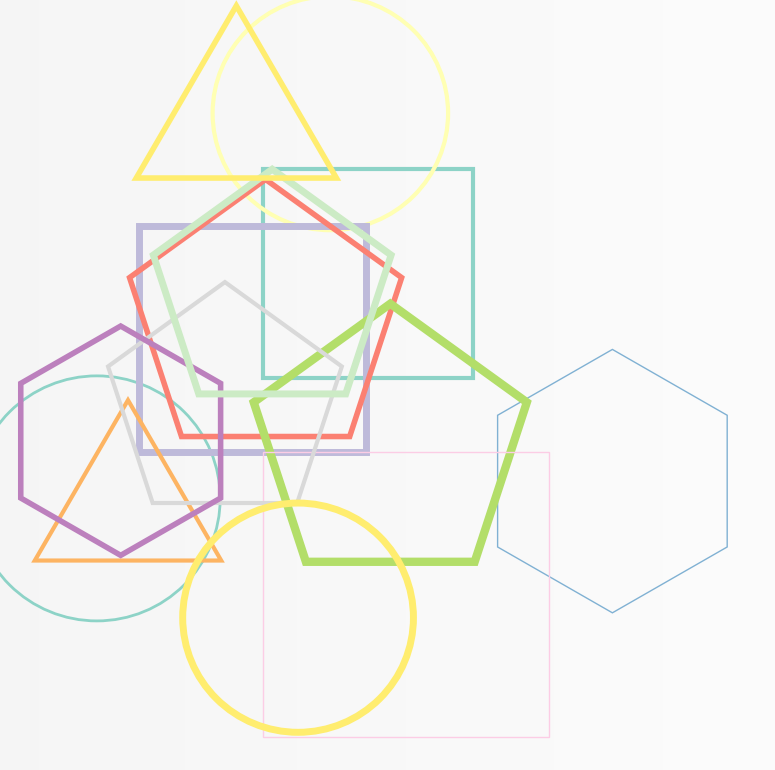[{"shape": "square", "thickness": 1.5, "radius": 0.68, "center": [0.474, 0.645]}, {"shape": "circle", "thickness": 1, "radius": 0.8, "center": [0.125, 0.353]}, {"shape": "circle", "thickness": 1.5, "radius": 0.76, "center": [0.426, 0.853]}, {"shape": "square", "thickness": 2.5, "radius": 0.73, "center": [0.325, 0.559]}, {"shape": "pentagon", "thickness": 2, "radius": 0.92, "center": [0.343, 0.582]}, {"shape": "hexagon", "thickness": 0.5, "radius": 0.86, "center": [0.79, 0.375]}, {"shape": "triangle", "thickness": 1.5, "radius": 0.69, "center": [0.165, 0.341]}, {"shape": "pentagon", "thickness": 3, "radius": 0.93, "center": [0.504, 0.42]}, {"shape": "square", "thickness": 0.5, "radius": 0.92, "center": [0.523, 0.228]}, {"shape": "pentagon", "thickness": 1.5, "radius": 0.79, "center": [0.29, 0.475]}, {"shape": "hexagon", "thickness": 2, "radius": 0.74, "center": [0.156, 0.428]}, {"shape": "pentagon", "thickness": 2.5, "radius": 0.81, "center": [0.351, 0.619]}, {"shape": "circle", "thickness": 2.5, "radius": 0.74, "center": [0.385, 0.198]}, {"shape": "triangle", "thickness": 2, "radius": 0.75, "center": [0.305, 0.843]}]